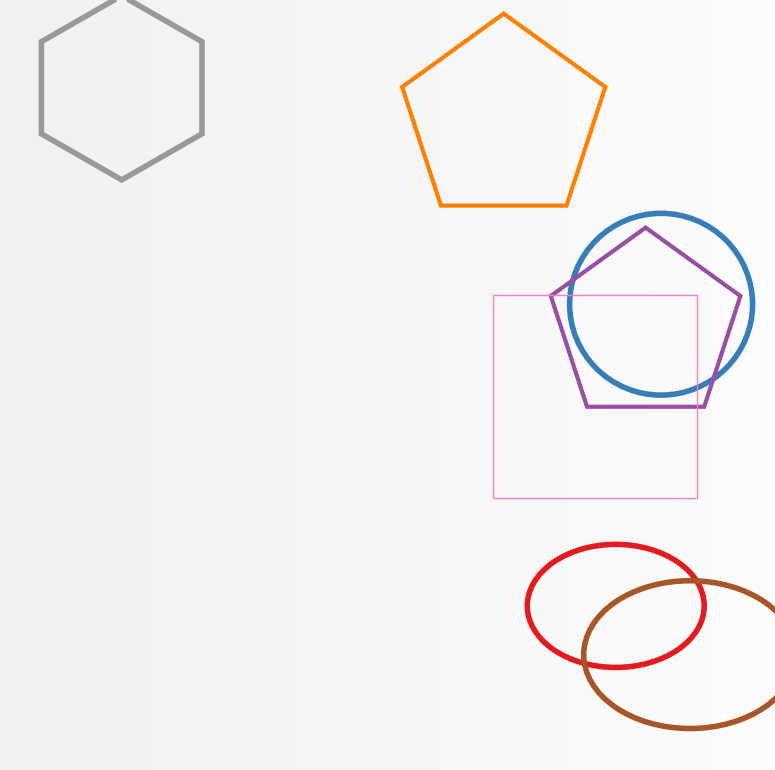[{"shape": "oval", "thickness": 2, "radius": 0.57, "center": [0.795, 0.213]}, {"shape": "circle", "thickness": 2, "radius": 0.59, "center": [0.853, 0.605]}, {"shape": "pentagon", "thickness": 1.5, "radius": 0.64, "center": [0.833, 0.576]}, {"shape": "pentagon", "thickness": 1.5, "radius": 0.69, "center": [0.65, 0.844]}, {"shape": "oval", "thickness": 2, "radius": 0.69, "center": [0.89, 0.15]}, {"shape": "square", "thickness": 0.5, "radius": 0.66, "center": [0.768, 0.485]}, {"shape": "hexagon", "thickness": 2, "radius": 0.6, "center": [0.157, 0.886]}]